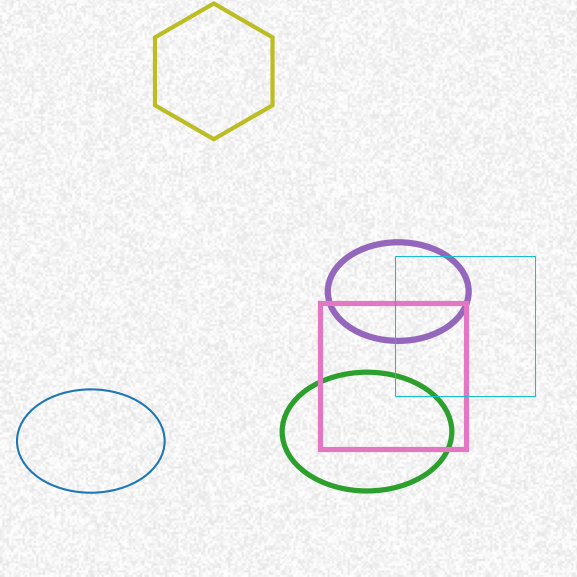[{"shape": "oval", "thickness": 1, "radius": 0.64, "center": [0.157, 0.235]}, {"shape": "oval", "thickness": 2.5, "radius": 0.73, "center": [0.635, 0.252]}, {"shape": "oval", "thickness": 3, "radius": 0.61, "center": [0.69, 0.494]}, {"shape": "square", "thickness": 2.5, "radius": 0.63, "center": [0.68, 0.348]}, {"shape": "hexagon", "thickness": 2, "radius": 0.59, "center": [0.37, 0.876]}, {"shape": "square", "thickness": 0.5, "radius": 0.61, "center": [0.805, 0.435]}]